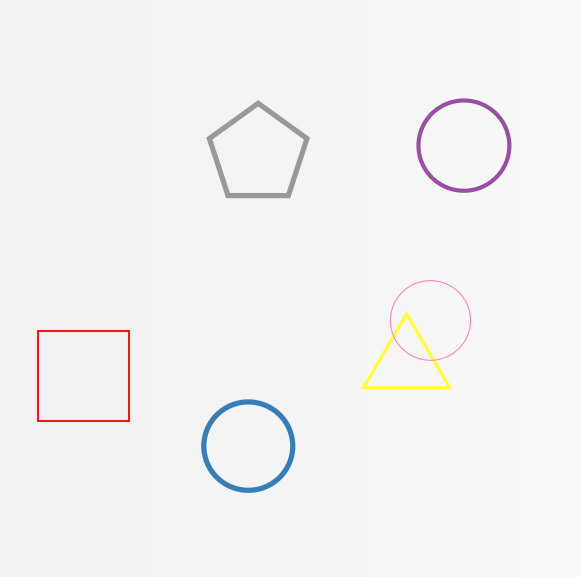[{"shape": "square", "thickness": 1, "radius": 0.39, "center": [0.144, 0.348]}, {"shape": "circle", "thickness": 2.5, "radius": 0.38, "center": [0.427, 0.227]}, {"shape": "circle", "thickness": 2, "radius": 0.39, "center": [0.798, 0.747]}, {"shape": "triangle", "thickness": 1.5, "radius": 0.43, "center": [0.7, 0.371]}, {"shape": "circle", "thickness": 0.5, "radius": 0.34, "center": [0.741, 0.444]}, {"shape": "pentagon", "thickness": 2.5, "radius": 0.44, "center": [0.444, 0.732]}]